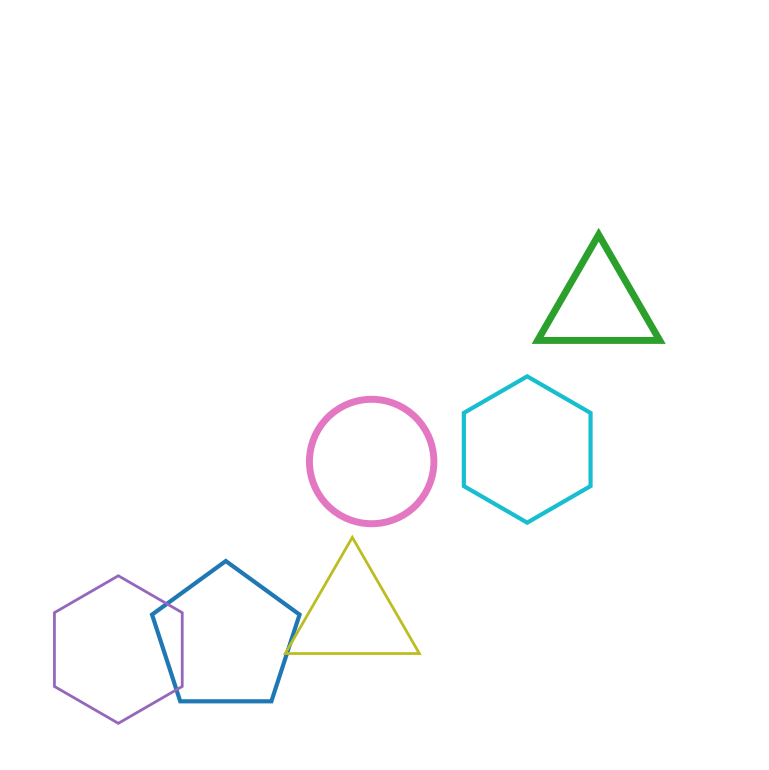[{"shape": "pentagon", "thickness": 1.5, "radius": 0.5, "center": [0.293, 0.171]}, {"shape": "triangle", "thickness": 2.5, "radius": 0.46, "center": [0.778, 0.604]}, {"shape": "hexagon", "thickness": 1, "radius": 0.48, "center": [0.154, 0.156]}, {"shape": "circle", "thickness": 2.5, "radius": 0.4, "center": [0.483, 0.401]}, {"shape": "triangle", "thickness": 1, "radius": 0.5, "center": [0.458, 0.202]}, {"shape": "hexagon", "thickness": 1.5, "radius": 0.48, "center": [0.685, 0.416]}]